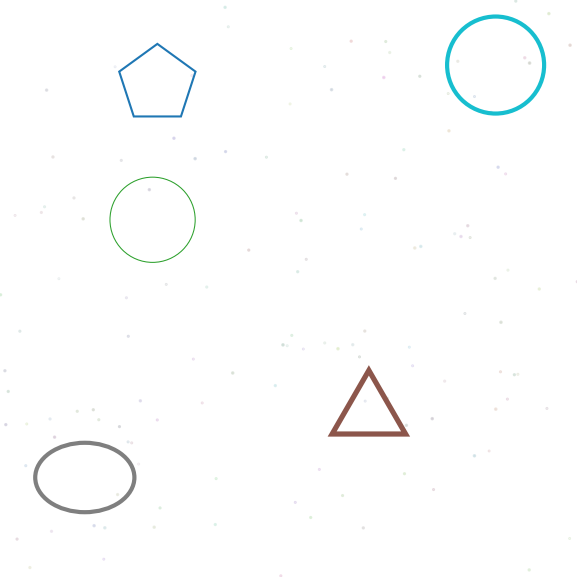[{"shape": "pentagon", "thickness": 1, "radius": 0.35, "center": [0.272, 0.854]}, {"shape": "circle", "thickness": 0.5, "radius": 0.37, "center": [0.264, 0.619]}, {"shape": "triangle", "thickness": 2.5, "radius": 0.37, "center": [0.639, 0.284]}, {"shape": "oval", "thickness": 2, "radius": 0.43, "center": [0.147, 0.172]}, {"shape": "circle", "thickness": 2, "radius": 0.42, "center": [0.858, 0.887]}]